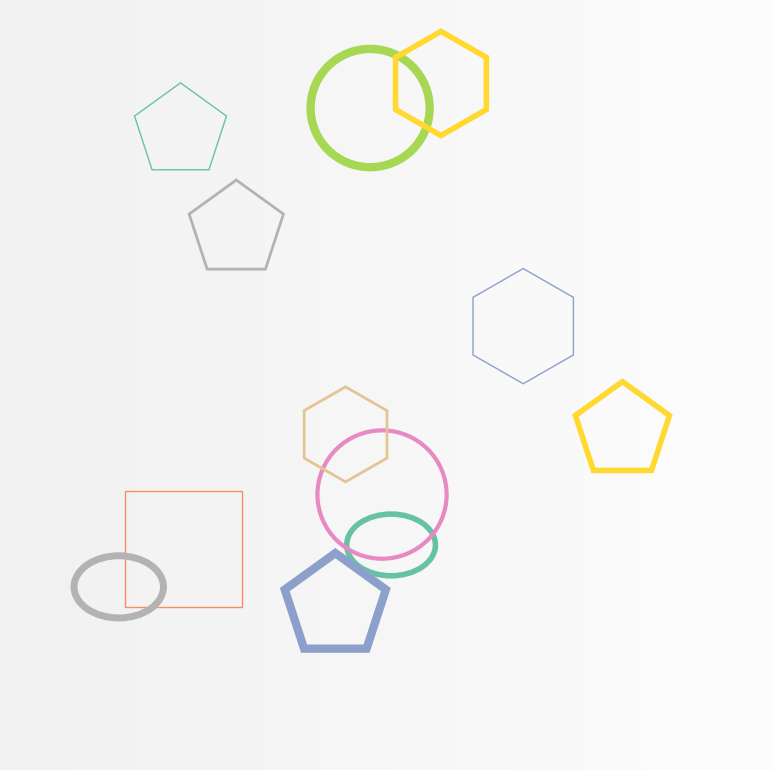[{"shape": "oval", "thickness": 2, "radius": 0.29, "center": [0.505, 0.292]}, {"shape": "pentagon", "thickness": 0.5, "radius": 0.31, "center": [0.233, 0.83]}, {"shape": "square", "thickness": 0.5, "radius": 0.38, "center": [0.237, 0.287]}, {"shape": "pentagon", "thickness": 3, "radius": 0.34, "center": [0.433, 0.213]}, {"shape": "hexagon", "thickness": 0.5, "radius": 0.37, "center": [0.675, 0.576]}, {"shape": "circle", "thickness": 1.5, "radius": 0.42, "center": [0.493, 0.358]}, {"shape": "circle", "thickness": 3, "radius": 0.38, "center": [0.478, 0.86]}, {"shape": "pentagon", "thickness": 2, "radius": 0.32, "center": [0.803, 0.441]}, {"shape": "hexagon", "thickness": 2, "radius": 0.34, "center": [0.569, 0.892]}, {"shape": "hexagon", "thickness": 1, "radius": 0.31, "center": [0.446, 0.436]}, {"shape": "pentagon", "thickness": 1, "radius": 0.32, "center": [0.305, 0.702]}, {"shape": "oval", "thickness": 2.5, "radius": 0.29, "center": [0.153, 0.238]}]